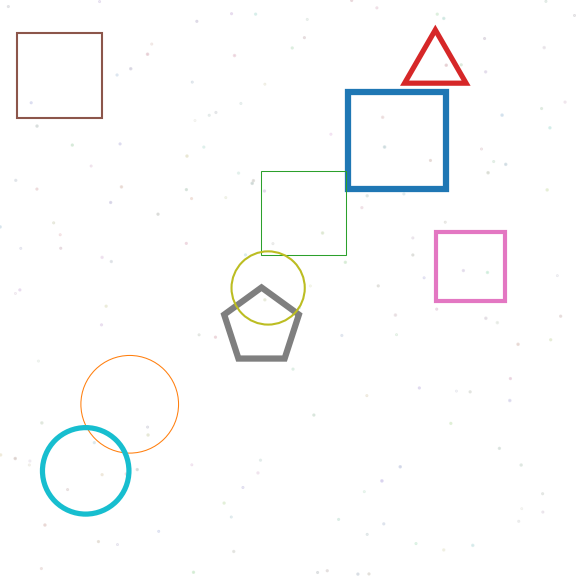[{"shape": "square", "thickness": 3, "radius": 0.42, "center": [0.688, 0.756]}, {"shape": "circle", "thickness": 0.5, "radius": 0.42, "center": [0.225, 0.299]}, {"shape": "square", "thickness": 0.5, "radius": 0.37, "center": [0.526, 0.63]}, {"shape": "triangle", "thickness": 2.5, "radius": 0.31, "center": [0.754, 0.886]}, {"shape": "square", "thickness": 1, "radius": 0.37, "center": [0.103, 0.869]}, {"shape": "square", "thickness": 2, "radius": 0.3, "center": [0.814, 0.538]}, {"shape": "pentagon", "thickness": 3, "radius": 0.34, "center": [0.453, 0.433]}, {"shape": "circle", "thickness": 1, "radius": 0.32, "center": [0.464, 0.5]}, {"shape": "circle", "thickness": 2.5, "radius": 0.37, "center": [0.148, 0.184]}]